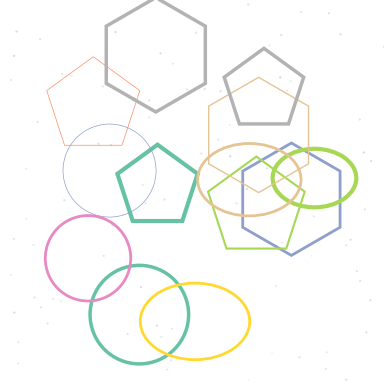[{"shape": "circle", "thickness": 2.5, "radius": 0.64, "center": [0.362, 0.183]}, {"shape": "pentagon", "thickness": 3, "radius": 0.55, "center": [0.409, 0.515]}, {"shape": "pentagon", "thickness": 0.5, "radius": 0.64, "center": [0.242, 0.726]}, {"shape": "circle", "thickness": 0.5, "radius": 0.6, "center": [0.285, 0.557]}, {"shape": "hexagon", "thickness": 2, "radius": 0.73, "center": [0.757, 0.483]}, {"shape": "circle", "thickness": 2, "radius": 0.55, "center": [0.229, 0.329]}, {"shape": "pentagon", "thickness": 1.5, "radius": 0.66, "center": [0.666, 0.461]}, {"shape": "oval", "thickness": 3, "radius": 0.54, "center": [0.817, 0.537]}, {"shape": "oval", "thickness": 2, "radius": 0.71, "center": [0.506, 0.165]}, {"shape": "hexagon", "thickness": 1, "radius": 0.75, "center": [0.672, 0.649]}, {"shape": "oval", "thickness": 2, "radius": 0.67, "center": [0.648, 0.533]}, {"shape": "pentagon", "thickness": 2.5, "radius": 0.54, "center": [0.686, 0.766]}, {"shape": "hexagon", "thickness": 2.5, "radius": 0.74, "center": [0.405, 0.858]}]